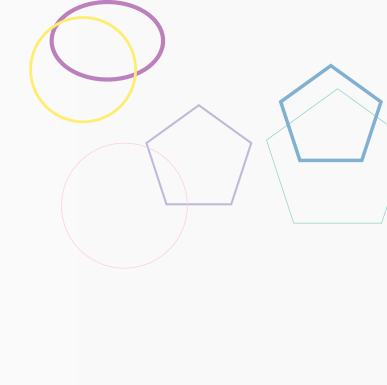[{"shape": "pentagon", "thickness": 0.5, "radius": 0.97, "center": [0.871, 0.576]}, {"shape": "pentagon", "thickness": 1.5, "radius": 0.71, "center": [0.513, 0.584]}, {"shape": "pentagon", "thickness": 2.5, "radius": 0.68, "center": [0.854, 0.693]}, {"shape": "circle", "thickness": 0.5, "radius": 0.81, "center": [0.321, 0.466]}, {"shape": "oval", "thickness": 3, "radius": 0.72, "center": [0.277, 0.894]}, {"shape": "circle", "thickness": 2, "radius": 0.68, "center": [0.214, 0.819]}]